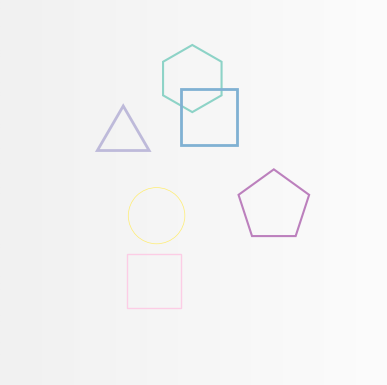[{"shape": "hexagon", "thickness": 1.5, "radius": 0.44, "center": [0.496, 0.796]}, {"shape": "triangle", "thickness": 2, "radius": 0.39, "center": [0.318, 0.648]}, {"shape": "square", "thickness": 2, "radius": 0.36, "center": [0.54, 0.696]}, {"shape": "square", "thickness": 1, "radius": 0.35, "center": [0.397, 0.27]}, {"shape": "pentagon", "thickness": 1.5, "radius": 0.48, "center": [0.707, 0.464]}, {"shape": "circle", "thickness": 0.5, "radius": 0.36, "center": [0.404, 0.44]}]